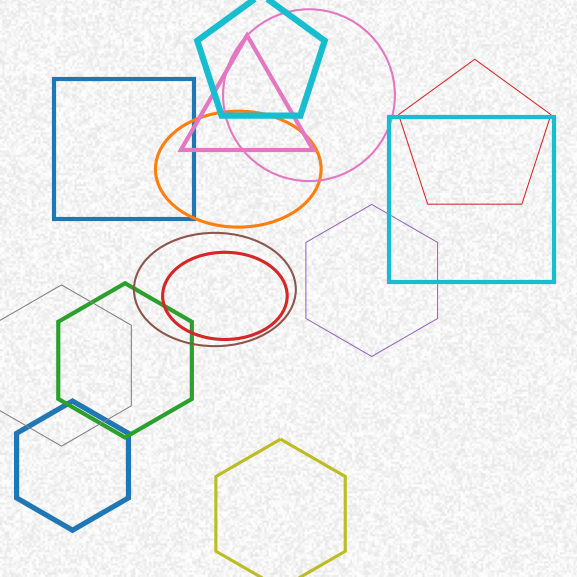[{"shape": "square", "thickness": 2, "radius": 0.61, "center": [0.215, 0.741]}, {"shape": "hexagon", "thickness": 2.5, "radius": 0.56, "center": [0.126, 0.193]}, {"shape": "oval", "thickness": 1.5, "radius": 0.72, "center": [0.413, 0.706]}, {"shape": "hexagon", "thickness": 2, "radius": 0.67, "center": [0.217, 0.375]}, {"shape": "pentagon", "thickness": 0.5, "radius": 0.69, "center": [0.822, 0.758]}, {"shape": "oval", "thickness": 1.5, "radius": 0.54, "center": [0.389, 0.487]}, {"shape": "hexagon", "thickness": 0.5, "radius": 0.66, "center": [0.644, 0.513]}, {"shape": "oval", "thickness": 1, "radius": 0.7, "center": [0.372, 0.498]}, {"shape": "triangle", "thickness": 2, "radius": 0.66, "center": [0.428, 0.806]}, {"shape": "circle", "thickness": 1, "radius": 0.74, "center": [0.535, 0.834]}, {"shape": "hexagon", "thickness": 0.5, "radius": 0.7, "center": [0.106, 0.366]}, {"shape": "hexagon", "thickness": 1.5, "radius": 0.65, "center": [0.486, 0.109]}, {"shape": "pentagon", "thickness": 3, "radius": 0.58, "center": [0.452, 0.893]}, {"shape": "square", "thickness": 2, "radius": 0.72, "center": [0.817, 0.654]}]